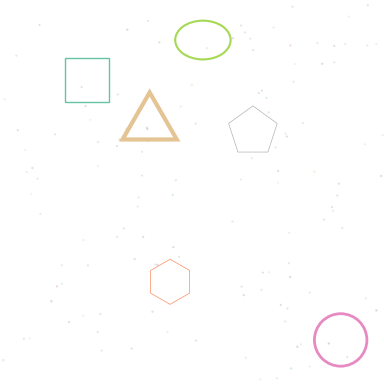[{"shape": "square", "thickness": 1, "radius": 0.29, "center": [0.225, 0.792]}, {"shape": "hexagon", "thickness": 0.5, "radius": 0.29, "center": [0.442, 0.268]}, {"shape": "circle", "thickness": 2, "radius": 0.34, "center": [0.885, 0.117]}, {"shape": "oval", "thickness": 1.5, "radius": 0.36, "center": [0.527, 0.896]}, {"shape": "triangle", "thickness": 3, "radius": 0.41, "center": [0.389, 0.678]}, {"shape": "pentagon", "thickness": 0.5, "radius": 0.33, "center": [0.657, 0.659]}]